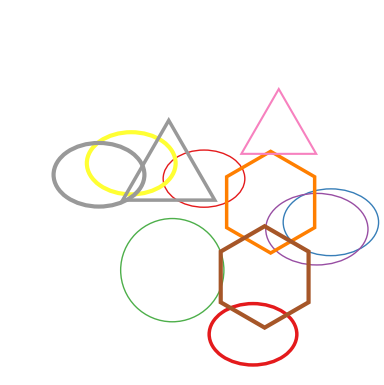[{"shape": "oval", "thickness": 2.5, "radius": 0.57, "center": [0.657, 0.132]}, {"shape": "oval", "thickness": 1, "radius": 0.53, "center": [0.53, 0.536]}, {"shape": "oval", "thickness": 1, "radius": 0.62, "center": [0.859, 0.423]}, {"shape": "circle", "thickness": 1, "radius": 0.67, "center": [0.447, 0.298]}, {"shape": "oval", "thickness": 1, "radius": 0.66, "center": [0.823, 0.405]}, {"shape": "hexagon", "thickness": 2.5, "radius": 0.66, "center": [0.703, 0.475]}, {"shape": "oval", "thickness": 3, "radius": 0.58, "center": [0.341, 0.576]}, {"shape": "hexagon", "thickness": 3, "radius": 0.66, "center": [0.687, 0.281]}, {"shape": "triangle", "thickness": 1.5, "radius": 0.56, "center": [0.724, 0.657]}, {"shape": "oval", "thickness": 3, "radius": 0.59, "center": [0.257, 0.546]}, {"shape": "triangle", "thickness": 2.5, "radius": 0.69, "center": [0.438, 0.549]}]